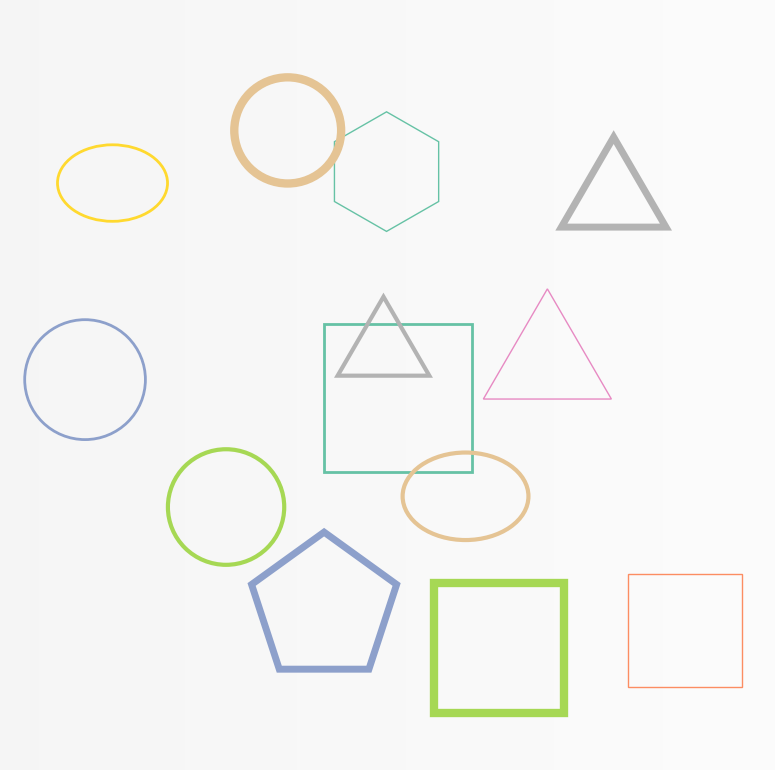[{"shape": "hexagon", "thickness": 0.5, "radius": 0.39, "center": [0.499, 0.777]}, {"shape": "square", "thickness": 1, "radius": 0.48, "center": [0.514, 0.483]}, {"shape": "square", "thickness": 0.5, "radius": 0.37, "center": [0.884, 0.181]}, {"shape": "pentagon", "thickness": 2.5, "radius": 0.49, "center": [0.418, 0.211]}, {"shape": "circle", "thickness": 1, "radius": 0.39, "center": [0.11, 0.507]}, {"shape": "triangle", "thickness": 0.5, "radius": 0.48, "center": [0.706, 0.529]}, {"shape": "square", "thickness": 3, "radius": 0.42, "center": [0.643, 0.159]}, {"shape": "circle", "thickness": 1.5, "radius": 0.38, "center": [0.292, 0.342]}, {"shape": "oval", "thickness": 1, "radius": 0.35, "center": [0.145, 0.762]}, {"shape": "oval", "thickness": 1.5, "radius": 0.41, "center": [0.601, 0.355]}, {"shape": "circle", "thickness": 3, "radius": 0.34, "center": [0.371, 0.831]}, {"shape": "triangle", "thickness": 2.5, "radius": 0.39, "center": [0.792, 0.744]}, {"shape": "triangle", "thickness": 1.5, "radius": 0.34, "center": [0.495, 0.546]}]